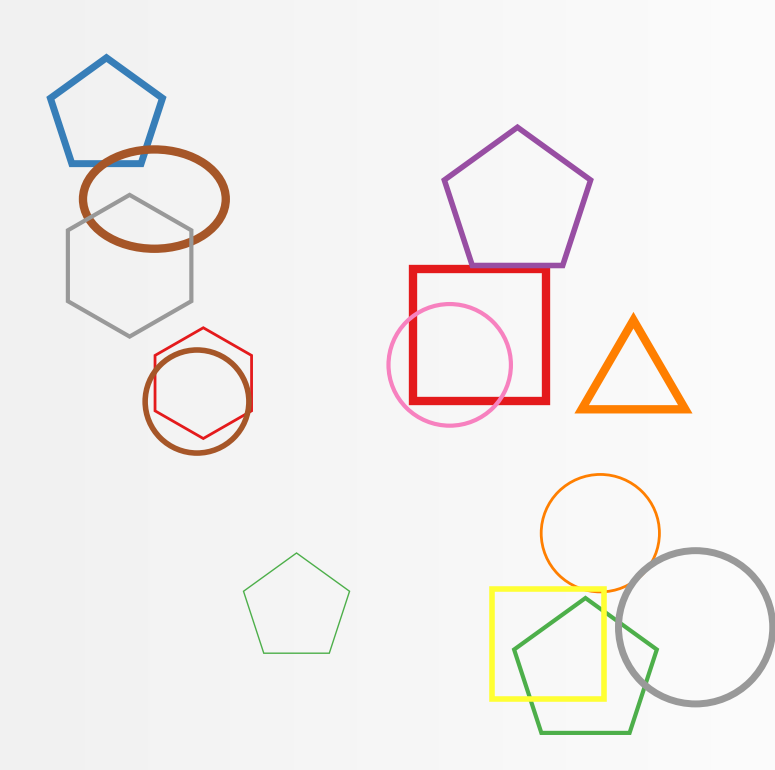[{"shape": "square", "thickness": 3, "radius": 0.43, "center": [0.619, 0.565]}, {"shape": "hexagon", "thickness": 1, "radius": 0.36, "center": [0.262, 0.502]}, {"shape": "pentagon", "thickness": 2.5, "radius": 0.38, "center": [0.137, 0.849]}, {"shape": "pentagon", "thickness": 0.5, "radius": 0.36, "center": [0.383, 0.21]}, {"shape": "pentagon", "thickness": 1.5, "radius": 0.48, "center": [0.755, 0.127]}, {"shape": "pentagon", "thickness": 2, "radius": 0.5, "center": [0.668, 0.735]}, {"shape": "circle", "thickness": 1, "radius": 0.38, "center": [0.775, 0.308]}, {"shape": "triangle", "thickness": 3, "radius": 0.39, "center": [0.817, 0.507]}, {"shape": "square", "thickness": 2, "radius": 0.36, "center": [0.707, 0.164]}, {"shape": "circle", "thickness": 2, "radius": 0.33, "center": [0.254, 0.479]}, {"shape": "oval", "thickness": 3, "radius": 0.46, "center": [0.199, 0.741]}, {"shape": "circle", "thickness": 1.5, "radius": 0.39, "center": [0.58, 0.526]}, {"shape": "circle", "thickness": 2.5, "radius": 0.5, "center": [0.898, 0.185]}, {"shape": "hexagon", "thickness": 1.5, "radius": 0.46, "center": [0.167, 0.655]}]